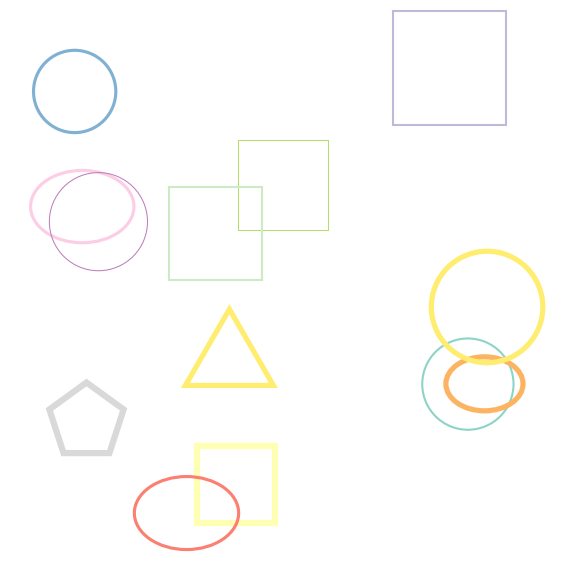[{"shape": "circle", "thickness": 1, "radius": 0.4, "center": [0.81, 0.334]}, {"shape": "square", "thickness": 3, "radius": 0.34, "center": [0.409, 0.16]}, {"shape": "square", "thickness": 1, "radius": 0.49, "center": [0.779, 0.882]}, {"shape": "oval", "thickness": 1.5, "radius": 0.45, "center": [0.323, 0.111]}, {"shape": "circle", "thickness": 1.5, "radius": 0.36, "center": [0.129, 0.841]}, {"shape": "oval", "thickness": 2.5, "radius": 0.33, "center": [0.839, 0.334]}, {"shape": "square", "thickness": 0.5, "radius": 0.39, "center": [0.49, 0.678]}, {"shape": "oval", "thickness": 1.5, "radius": 0.45, "center": [0.142, 0.641]}, {"shape": "pentagon", "thickness": 3, "radius": 0.34, "center": [0.15, 0.269]}, {"shape": "circle", "thickness": 0.5, "radius": 0.42, "center": [0.17, 0.615]}, {"shape": "square", "thickness": 1, "radius": 0.4, "center": [0.373, 0.594]}, {"shape": "triangle", "thickness": 2.5, "radius": 0.44, "center": [0.397, 0.376]}, {"shape": "circle", "thickness": 2.5, "radius": 0.48, "center": [0.843, 0.468]}]